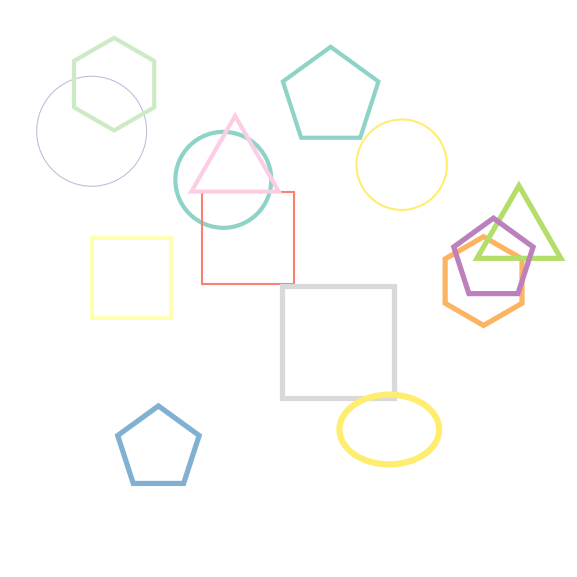[{"shape": "circle", "thickness": 2, "radius": 0.42, "center": [0.387, 0.688]}, {"shape": "pentagon", "thickness": 2, "radius": 0.44, "center": [0.573, 0.831]}, {"shape": "square", "thickness": 2, "radius": 0.34, "center": [0.228, 0.517]}, {"shape": "circle", "thickness": 0.5, "radius": 0.48, "center": [0.159, 0.772]}, {"shape": "square", "thickness": 1, "radius": 0.4, "center": [0.429, 0.586]}, {"shape": "pentagon", "thickness": 2.5, "radius": 0.37, "center": [0.274, 0.222]}, {"shape": "hexagon", "thickness": 2.5, "radius": 0.38, "center": [0.837, 0.512]}, {"shape": "triangle", "thickness": 2.5, "radius": 0.42, "center": [0.899, 0.594]}, {"shape": "triangle", "thickness": 2, "radius": 0.44, "center": [0.407, 0.711]}, {"shape": "square", "thickness": 2.5, "radius": 0.49, "center": [0.586, 0.406]}, {"shape": "pentagon", "thickness": 2.5, "radius": 0.36, "center": [0.854, 0.549]}, {"shape": "hexagon", "thickness": 2, "radius": 0.4, "center": [0.198, 0.853]}, {"shape": "circle", "thickness": 1, "radius": 0.39, "center": [0.696, 0.714]}, {"shape": "oval", "thickness": 3, "radius": 0.43, "center": [0.674, 0.255]}]